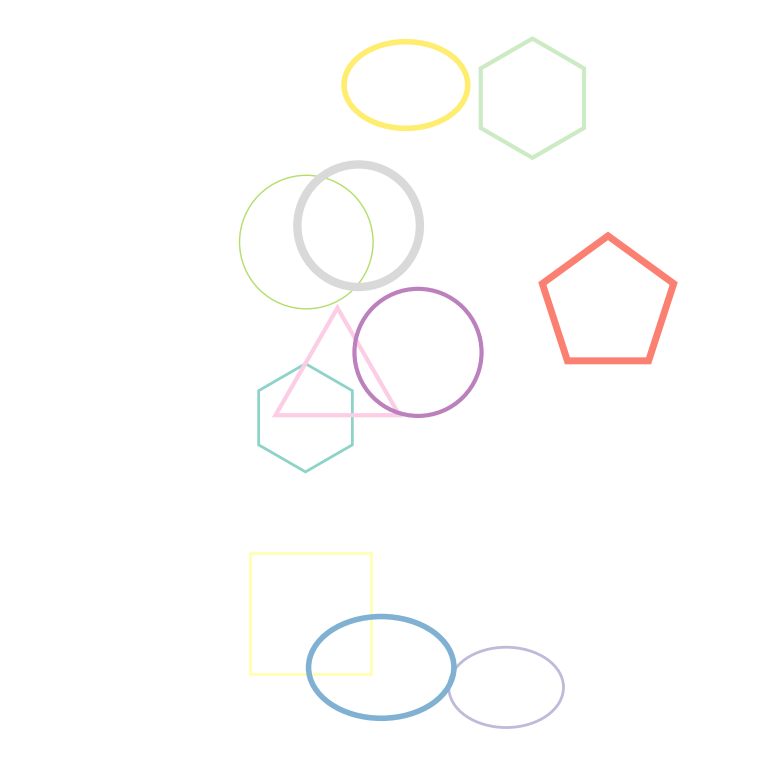[{"shape": "hexagon", "thickness": 1, "radius": 0.35, "center": [0.397, 0.457]}, {"shape": "square", "thickness": 1, "radius": 0.39, "center": [0.404, 0.203]}, {"shape": "oval", "thickness": 1, "radius": 0.37, "center": [0.657, 0.107]}, {"shape": "pentagon", "thickness": 2.5, "radius": 0.45, "center": [0.79, 0.604]}, {"shape": "oval", "thickness": 2, "radius": 0.47, "center": [0.495, 0.133]}, {"shape": "circle", "thickness": 0.5, "radius": 0.43, "center": [0.398, 0.686]}, {"shape": "triangle", "thickness": 1.5, "radius": 0.46, "center": [0.438, 0.507]}, {"shape": "circle", "thickness": 3, "radius": 0.4, "center": [0.466, 0.707]}, {"shape": "circle", "thickness": 1.5, "radius": 0.41, "center": [0.543, 0.542]}, {"shape": "hexagon", "thickness": 1.5, "radius": 0.39, "center": [0.691, 0.872]}, {"shape": "oval", "thickness": 2, "radius": 0.4, "center": [0.527, 0.89]}]